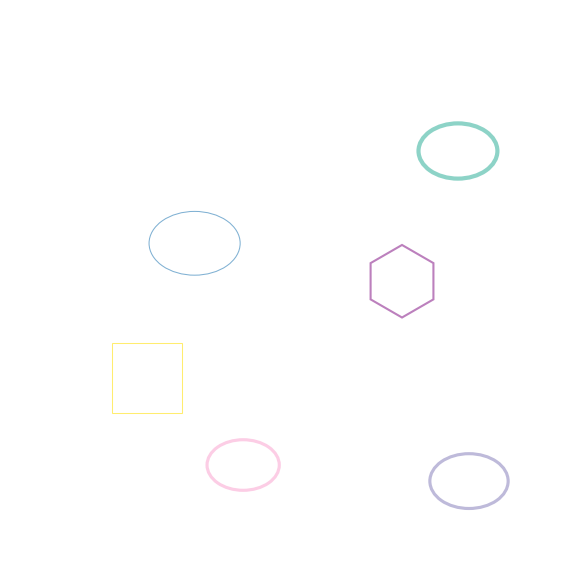[{"shape": "oval", "thickness": 2, "radius": 0.34, "center": [0.793, 0.738]}, {"shape": "oval", "thickness": 1.5, "radius": 0.34, "center": [0.812, 0.166]}, {"shape": "oval", "thickness": 0.5, "radius": 0.39, "center": [0.337, 0.578]}, {"shape": "oval", "thickness": 1.5, "radius": 0.31, "center": [0.421, 0.194]}, {"shape": "hexagon", "thickness": 1, "radius": 0.31, "center": [0.696, 0.512]}, {"shape": "square", "thickness": 0.5, "radius": 0.3, "center": [0.255, 0.344]}]